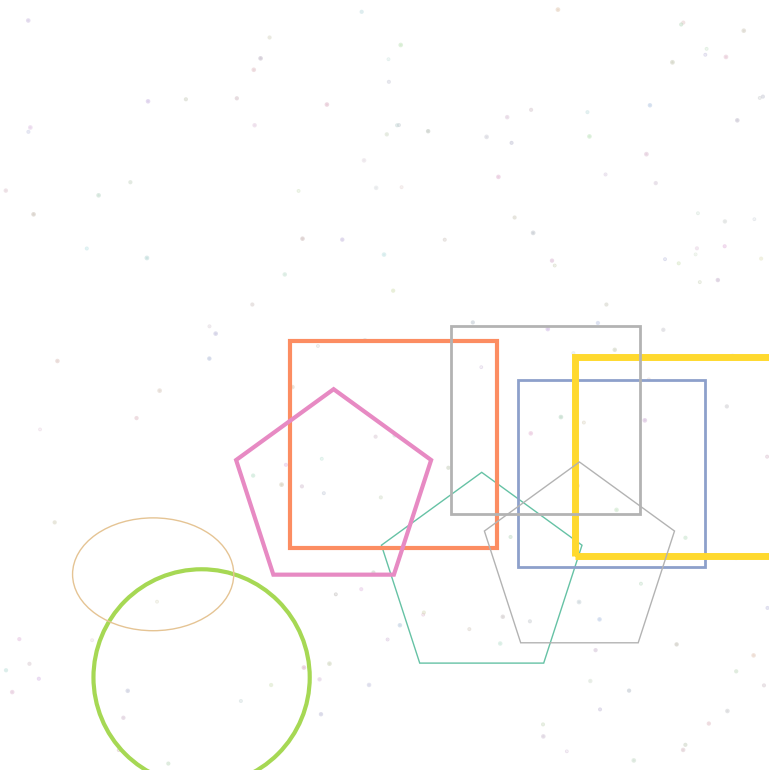[{"shape": "pentagon", "thickness": 0.5, "radius": 0.68, "center": [0.626, 0.25]}, {"shape": "square", "thickness": 1.5, "radius": 0.67, "center": [0.511, 0.423]}, {"shape": "square", "thickness": 1, "radius": 0.61, "center": [0.794, 0.385]}, {"shape": "pentagon", "thickness": 1.5, "radius": 0.67, "center": [0.433, 0.361]}, {"shape": "circle", "thickness": 1.5, "radius": 0.7, "center": [0.262, 0.12]}, {"shape": "square", "thickness": 2.5, "radius": 0.65, "center": [0.876, 0.408]}, {"shape": "oval", "thickness": 0.5, "radius": 0.52, "center": [0.199, 0.254]}, {"shape": "square", "thickness": 1, "radius": 0.61, "center": [0.708, 0.455]}, {"shape": "pentagon", "thickness": 0.5, "radius": 0.65, "center": [0.753, 0.27]}]